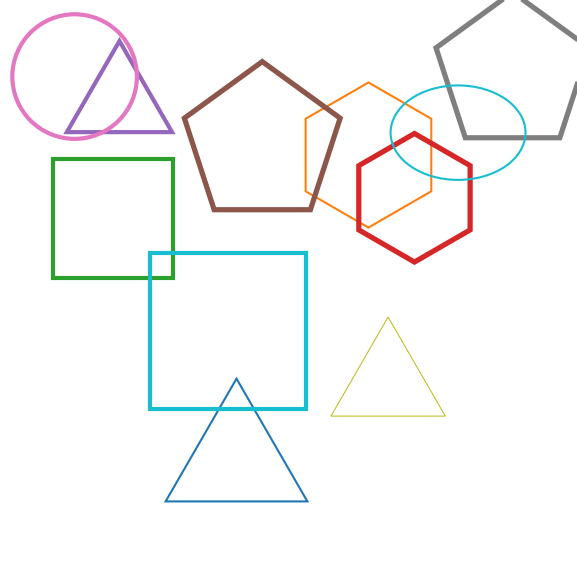[{"shape": "triangle", "thickness": 1, "radius": 0.71, "center": [0.41, 0.202]}, {"shape": "hexagon", "thickness": 1, "radius": 0.63, "center": [0.638, 0.731]}, {"shape": "square", "thickness": 2, "radius": 0.52, "center": [0.195, 0.621]}, {"shape": "hexagon", "thickness": 2.5, "radius": 0.56, "center": [0.718, 0.657]}, {"shape": "triangle", "thickness": 2, "radius": 0.53, "center": [0.207, 0.823]}, {"shape": "pentagon", "thickness": 2.5, "radius": 0.71, "center": [0.454, 0.751]}, {"shape": "circle", "thickness": 2, "radius": 0.54, "center": [0.129, 0.867]}, {"shape": "pentagon", "thickness": 2.5, "radius": 0.7, "center": [0.888, 0.873]}, {"shape": "triangle", "thickness": 0.5, "radius": 0.57, "center": [0.672, 0.336]}, {"shape": "square", "thickness": 2, "radius": 0.68, "center": [0.394, 0.425]}, {"shape": "oval", "thickness": 1, "radius": 0.58, "center": [0.793, 0.769]}]